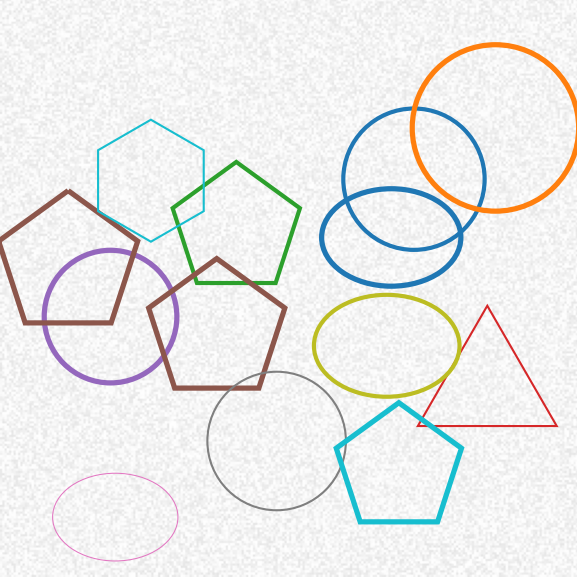[{"shape": "oval", "thickness": 2.5, "radius": 0.6, "center": [0.677, 0.588]}, {"shape": "circle", "thickness": 2, "radius": 0.61, "center": [0.717, 0.689]}, {"shape": "circle", "thickness": 2.5, "radius": 0.72, "center": [0.858, 0.778]}, {"shape": "pentagon", "thickness": 2, "radius": 0.58, "center": [0.409, 0.603]}, {"shape": "triangle", "thickness": 1, "radius": 0.69, "center": [0.844, 0.331]}, {"shape": "circle", "thickness": 2.5, "radius": 0.57, "center": [0.191, 0.451]}, {"shape": "pentagon", "thickness": 2.5, "radius": 0.63, "center": [0.118, 0.542]}, {"shape": "pentagon", "thickness": 2.5, "radius": 0.62, "center": [0.375, 0.427]}, {"shape": "oval", "thickness": 0.5, "radius": 0.54, "center": [0.2, 0.104]}, {"shape": "circle", "thickness": 1, "radius": 0.6, "center": [0.479, 0.236]}, {"shape": "oval", "thickness": 2, "radius": 0.63, "center": [0.67, 0.4]}, {"shape": "pentagon", "thickness": 2.5, "radius": 0.57, "center": [0.691, 0.188]}, {"shape": "hexagon", "thickness": 1, "radius": 0.53, "center": [0.261, 0.686]}]